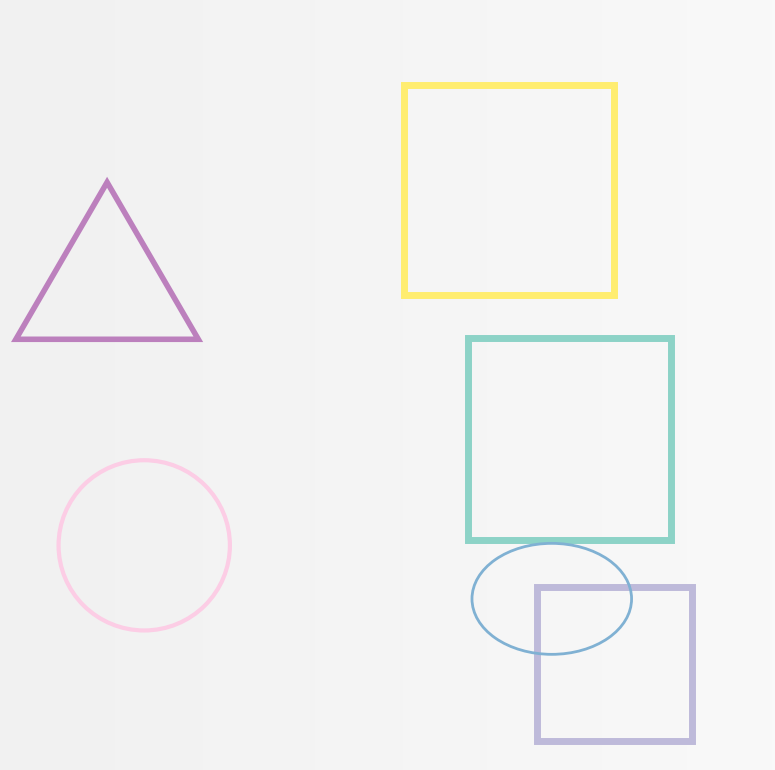[{"shape": "square", "thickness": 2.5, "radius": 0.65, "center": [0.735, 0.43]}, {"shape": "square", "thickness": 2.5, "radius": 0.5, "center": [0.793, 0.137]}, {"shape": "oval", "thickness": 1, "radius": 0.51, "center": [0.712, 0.222]}, {"shape": "circle", "thickness": 1.5, "radius": 0.55, "center": [0.186, 0.292]}, {"shape": "triangle", "thickness": 2, "radius": 0.68, "center": [0.138, 0.627]}, {"shape": "square", "thickness": 2.5, "radius": 0.68, "center": [0.657, 0.754]}]